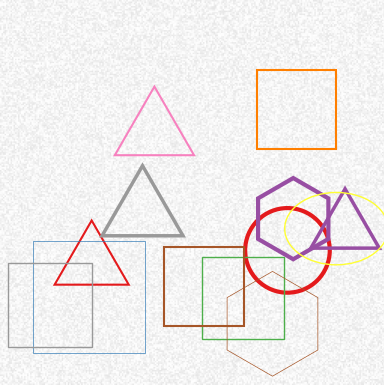[{"shape": "circle", "thickness": 3, "radius": 0.55, "center": [0.747, 0.35]}, {"shape": "triangle", "thickness": 1.5, "radius": 0.56, "center": [0.238, 0.316]}, {"shape": "square", "thickness": 0.5, "radius": 0.73, "center": [0.231, 0.23]}, {"shape": "square", "thickness": 1, "radius": 0.54, "center": [0.631, 0.226]}, {"shape": "triangle", "thickness": 2.5, "radius": 0.51, "center": [0.896, 0.407]}, {"shape": "hexagon", "thickness": 3, "radius": 0.53, "center": [0.762, 0.432]}, {"shape": "square", "thickness": 1.5, "radius": 0.51, "center": [0.771, 0.716]}, {"shape": "oval", "thickness": 1, "radius": 0.67, "center": [0.874, 0.406]}, {"shape": "square", "thickness": 1.5, "radius": 0.52, "center": [0.53, 0.255]}, {"shape": "hexagon", "thickness": 0.5, "radius": 0.68, "center": [0.708, 0.159]}, {"shape": "triangle", "thickness": 1.5, "radius": 0.59, "center": [0.401, 0.656]}, {"shape": "square", "thickness": 1, "radius": 0.55, "center": [0.13, 0.208]}, {"shape": "triangle", "thickness": 2.5, "radius": 0.61, "center": [0.37, 0.448]}]